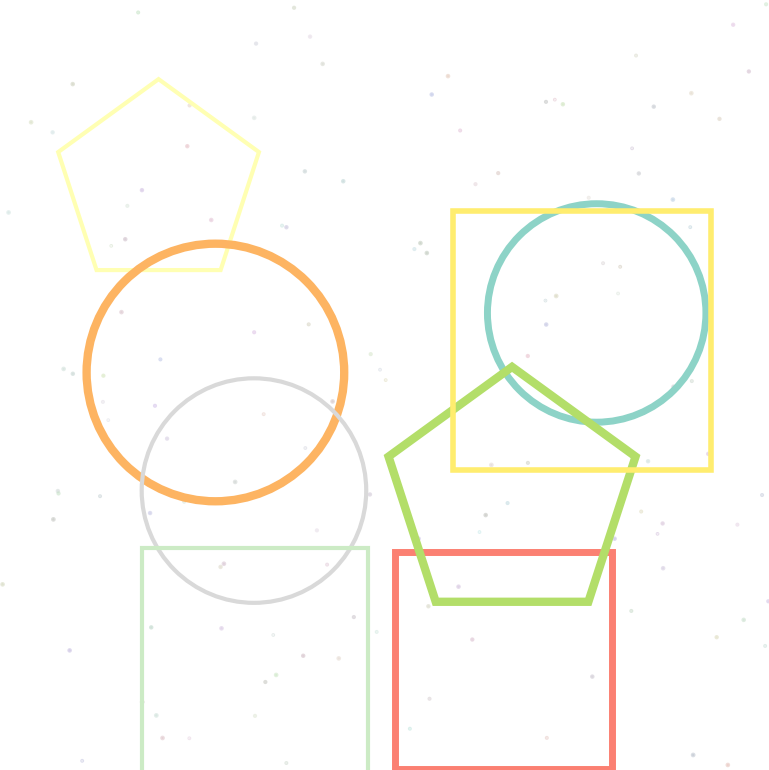[{"shape": "circle", "thickness": 2.5, "radius": 0.71, "center": [0.775, 0.594]}, {"shape": "pentagon", "thickness": 1.5, "radius": 0.69, "center": [0.206, 0.76]}, {"shape": "square", "thickness": 2.5, "radius": 0.7, "center": [0.654, 0.143]}, {"shape": "circle", "thickness": 3, "radius": 0.84, "center": [0.28, 0.516]}, {"shape": "pentagon", "thickness": 3, "radius": 0.84, "center": [0.665, 0.355]}, {"shape": "circle", "thickness": 1.5, "radius": 0.73, "center": [0.33, 0.363]}, {"shape": "square", "thickness": 1.5, "radius": 0.73, "center": [0.331, 0.142]}, {"shape": "square", "thickness": 2, "radius": 0.84, "center": [0.756, 0.558]}]